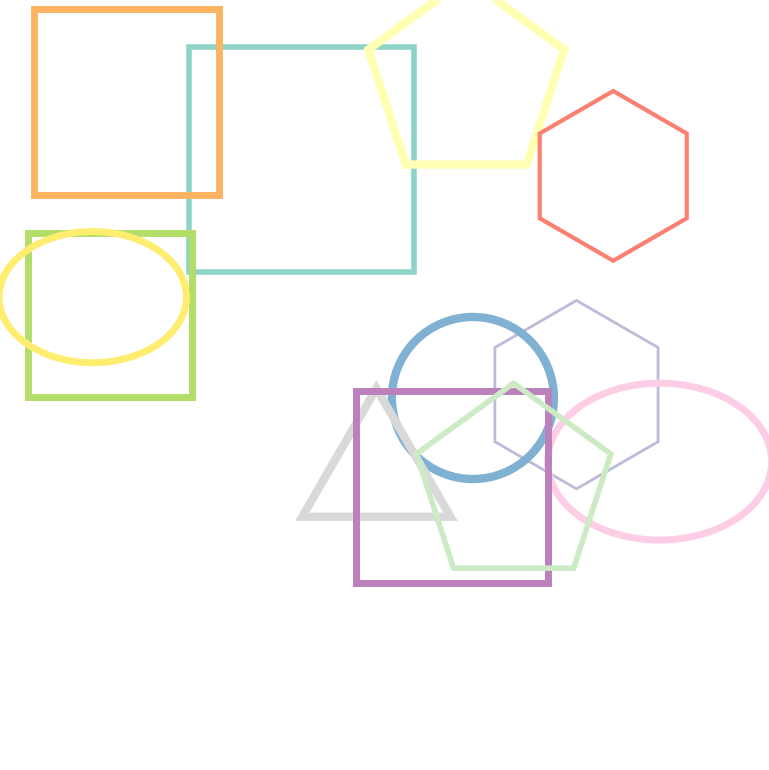[{"shape": "square", "thickness": 2, "radius": 0.73, "center": [0.392, 0.793]}, {"shape": "pentagon", "thickness": 3, "radius": 0.67, "center": [0.606, 0.894]}, {"shape": "hexagon", "thickness": 1, "radius": 0.61, "center": [0.749, 0.487]}, {"shape": "hexagon", "thickness": 1.5, "radius": 0.55, "center": [0.796, 0.772]}, {"shape": "circle", "thickness": 3, "radius": 0.53, "center": [0.614, 0.483]}, {"shape": "square", "thickness": 2.5, "radius": 0.6, "center": [0.164, 0.868]}, {"shape": "square", "thickness": 2.5, "radius": 0.53, "center": [0.142, 0.591]}, {"shape": "oval", "thickness": 2.5, "radius": 0.73, "center": [0.857, 0.401]}, {"shape": "triangle", "thickness": 3, "radius": 0.56, "center": [0.489, 0.384]}, {"shape": "square", "thickness": 2.5, "radius": 0.62, "center": [0.587, 0.367]}, {"shape": "pentagon", "thickness": 2, "radius": 0.66, "center": [0.667, 0.37]}, {"shape": "oval", "thickness": 2.5, "radius": 0.61, "center": [0.12, 0.614]}]